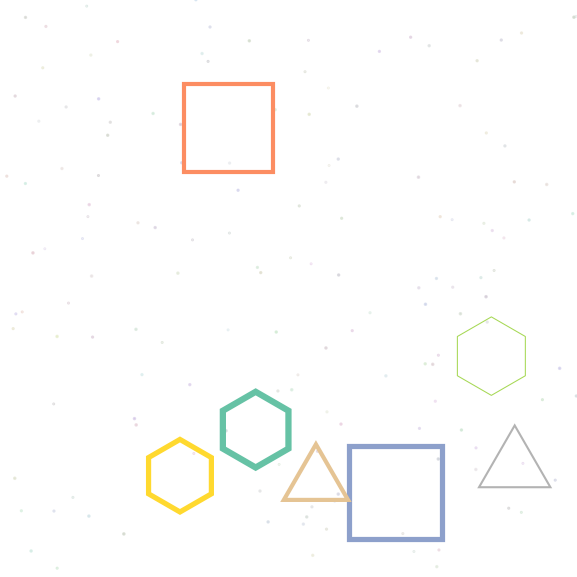[{"shape": "hexagon", "thickness": 3, "radius": 0.33, "center": [0.443, 0.255]}, {"shape": "square", "thickness": 2, "radius": 0.38, "center": [0.395, 0.778]}, {"shape": "square", "thickness": 2.5, "radius": 0.4, "center": [0.685, 0.146]}, {"shape": "hexagon", "thickness": 0.5, "radius": 0.34, "center": [0.851, 0.382]}, {"shape": "hexagon", "thickness": 2.5, "radius": 0.31, "center": [0.312, 0.175]}, {"shape": "triangle", "thickness": 2, "radius": 0.32, "center": [0.547, 0.166]}, {"shape": "triangle", "thickness": 1, "radius": 0.36, "center": [0.891, 0.191]}]